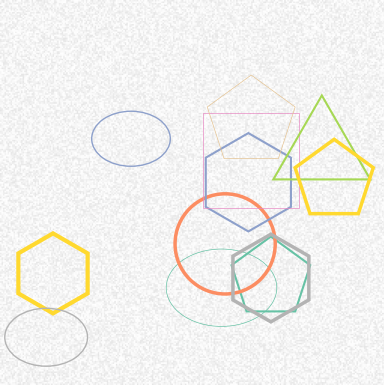[{"shape": "pentagon", "thickness": 1.5, "radius": 0.54, "center": [0.704, 0.278]}, {"shape": "oval", "thickness": 0.5, "radius": 0.72, "center": [0.575, 0.253]}, {"shape": "circle", "thickness": 2.5, "radius": 0.65, "center": [0.585, 0.367]}, {"shape": "oval", "thickness": 1, "radius": 0.51, "center": [0.34, 0.64]}, {"shape": "hexagon", "thickness": 1.5, "radius": 0.64, "center": [0.645, 0.527]}, {"shape": "square", "thickness": 0.5, "radius": 0.62, "center": [0.652, 0.583]}, {"shape": "triangle", "thickness": 1.5, "radius": 0.73, "center": [0.836, 0.607]}, {"shape": "hexagon", "thickness": 3, "radius": 0.52, "center": [0.138, 0.29]}, {"shape": "pentagon", "thickness": 2.5, "radius": 0.53, "center": [0.868, 0.531]}, {"shape": "pentagon", "thickness": 0.5, "radius": 0.6, "center": [0.653, 0.685]}, {"shape": "oval", "thickness": 1, "radius": 0.54, "center": [0.12, 0.124]}, {"shape": "hexagon", "thickness": 2.5, "radius": 0.57, "center": [0.704, 0.278]}]